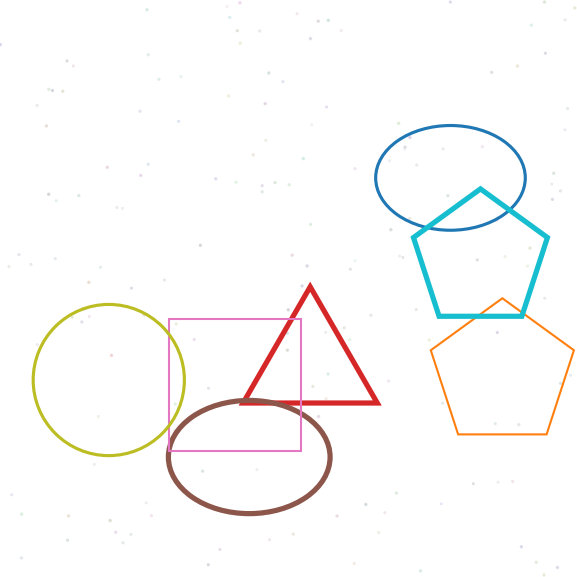[{"shape": "oval", "thickness": 1.5, "radius": 0.65, "center": [0.78, 0.691]}, {"shape": "pentagon", "thickness": 1, "radius": 0.65, "center": [0.87, 0.352]}, {"shape": "triangle", "thickness": 2.5, "radius": 0.67, "center": [0.537, 0.368]}, {"shape": "oval", "thickness": 2.5, "radius": 0.7, "center": [0.432, 0.208]}, {"shape": "square", "thickness": 1, "radius": 0.57, "center": [0.407, 0.332]}, {"shape": "circle", "thickness": 1.5, "radius": 0.65, "center": [0.188, 0.341]}, {"shape": "pentagon", "thickness": 2.5, "radius": 0.61, "center": [0.832, 0.55]}]